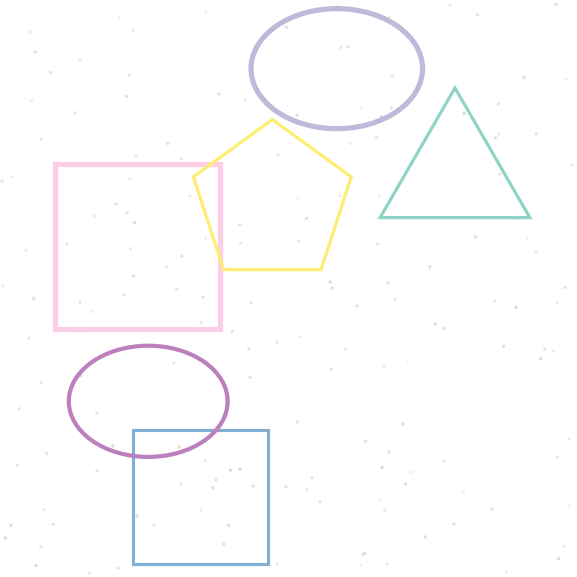[{"shape": "triangle", "thickness": 1.5, "radius": 0.75, "center": [0.788, 0.697]}, {"shape": "oval", "thickness": 2.5, "radius": 0.74, "center": [0.583, 0.88]}, {"shape": "square", "thickness": 1.5, "radius": 0.58, "center": [0.347, 0.138]}, {"shape": "square", "thickness": 2.5, "radius": 0.71, "center": [0.238, 0.572]}, {"shape": "oval", "thickness": 2, "radius": 0.69, "center": [0.257, 0.304]}, {"shape": "pentagon", "thickness": 1.5, "radius": 0.72, "center": [0.472, 0.648]}]